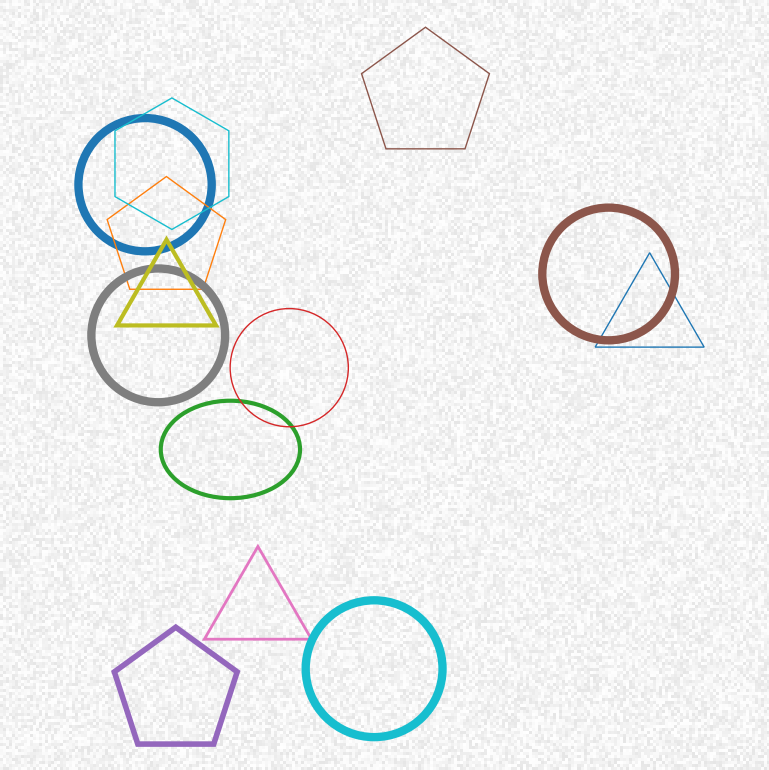[{"shape": "circle", "thickness": 3, "radius": 0.43, "center": [0.188, 0.76]}, {"shape": "triangle", "thickness": 0.5, "radius": 0.41, "center": [0.844, 0.59]}, {"shape": "pentagon", "thickness": 0.5, "radius": 0.4, "center": [0.216, 0.69]}, {"shape": "oval", "thickness": 1.5, "radius": 0.45, "center": [0.299, 0.416]}, {"shape": "circle", "thickness": 0.5, "radius": 0.38, "center": [0.376, 0.523]}, {"shape": "pentagon", "thickness": 2, "radius": 0.42, "center": [0.228, 0.102]}, {"shape": "circle", "thickness": 3, "radius": 0.43, "center": [0.79, 0.644]}, {"shape": "pentagon", "thickness": 0.5, "radius": 0.44, "center": [0.553, 0.877]}, {"shape": "triangle", "thickness": 1, "radius": 0.4, "center": [0.335, 0.21]}, {"shape": "circle", "thickness": 3, "radius": 0.43, "center": [0.206, 0.564]}, {"shape": "triangle", "thickness": 1.5, "radius": 0.37, "center": [0.216, 0.614]}, {"shape": "hexagon", "thickness": 0.5, "radius": 0.43, "center": [0.223, 0.787]}, {"shape": "circle", "thickness": 3, "radius": 0.44, "center": [0.486, 0.132]}]